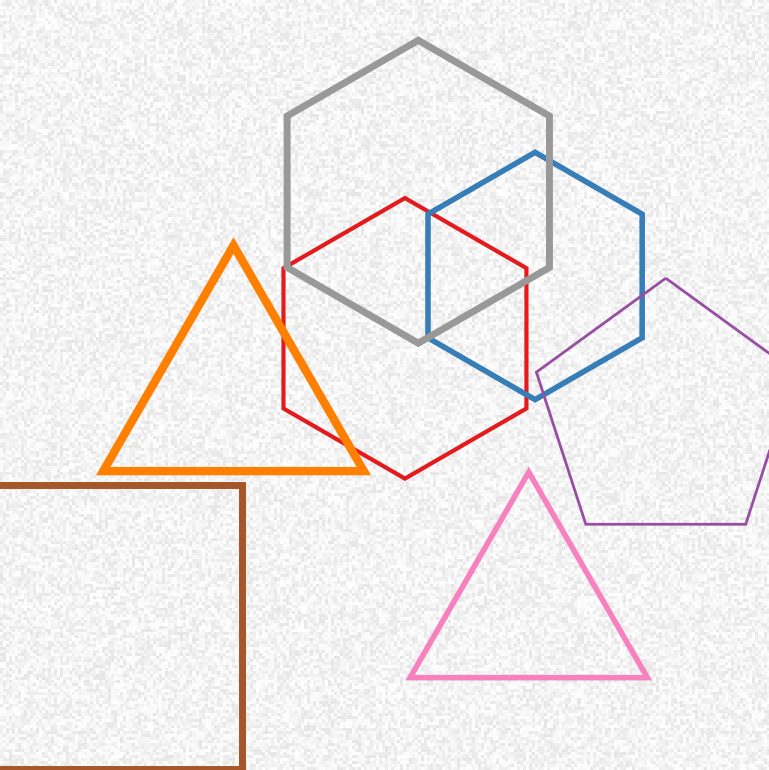[{"shape": "hexagon", "thickness": 1.5, "radius": 0.91, "center": [0.526, 0.561]}, {"shape": "hexagon", "thickness": 2, "radius": 0.8, "center": [0.695, 0.642]}, {"shape": "pentagon", "thickness": 1, "radius": 0.88, "center": [0.865, 0.462]}, {"shape": "triangle", "thickness": 3, "radius": 0.98, "center": [0.303, 0.486]}, {"shape": "square", "thickness": 2.5, "radius": 0.92, "center": [0.129, 0.186]}, {"shape": "triangle", "thickness": 2, "radius": 0.89, "center": [0.687, 0.209]}, {"shape": "hexagon", "thickness": 2.5, "radius": 0.98, "center": [0.543, 0.751]}]